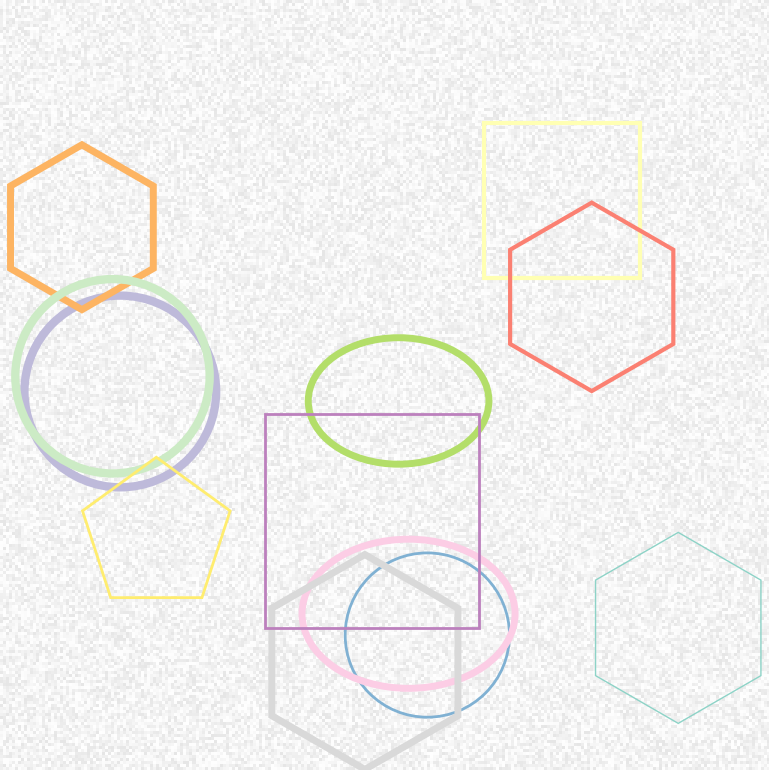[{"shape": "hexagon", "thickness": 0.5, "radius": 0.62, "center": [0.881, 0.185]}, {"shape": "square", "thickness": 1.5, "radius": 0.51, "center": [0.73, 0.74]}, {"shape": "circle", "thickness": 3, "radius": 0.62, "center": [0.156, 0.492]}, {"shape": "hexagon", "thickness": 1.5, "radius": 0.61, "center": [0.768, 0.614]}, {"shape": "circle", "thickness": 1, "radius": 0.53, "center": [0.555, 0.175]}, {"shape": "hexagon", "thickness": 2.5, "radius": 0.54, "center": [0.106, 0.705]}, {"shape": "oval", "thickness": 2.5, "radius": 0.59, "center": [0.518, 0.479]}, {"shape": "oval", "thickness": 2.5, "radius": 0.69, "center": [0.531, 0.203]}, {"shape": "hexagon", "thickness": 2.5, "radius": 0.7, "center": [0.474, 0.14]}, {"shape": "square", "thickness": 1, "radius": 0.69, "center": [0.483, 0.324]}, {"shape": "circle", "thickness": 3, "radius": 0.63, "center": [0.146, 0.511]}, {"shape": "pentagon", "thickness": 1, "radius": 0.5, "center": [0.203, 0.305]}]